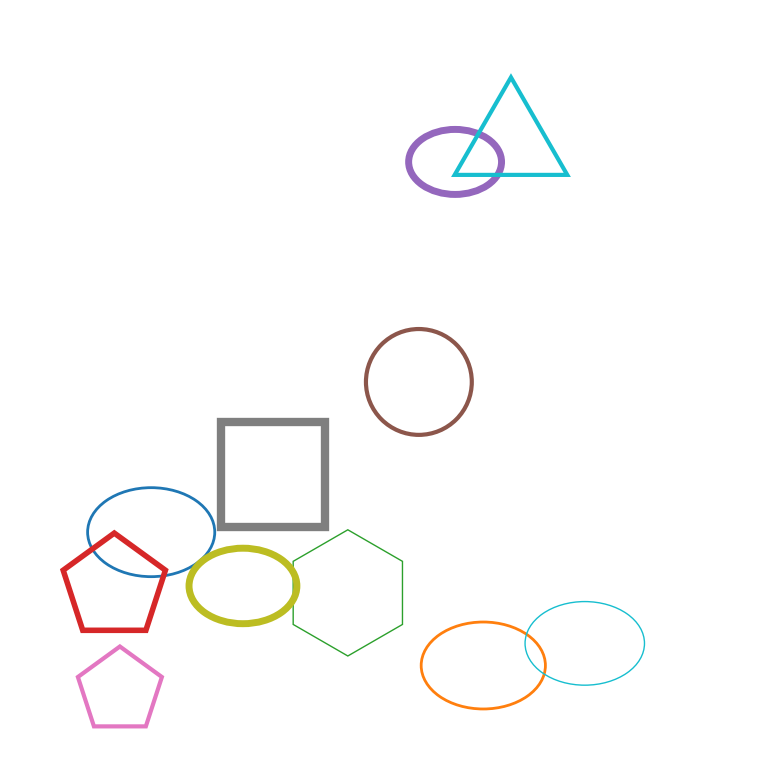[{"shape": "oval", "thickness": 1, "radius": 0.41, "center": [0.196, 0.309]}, {"shape": "oval", "thickness": 1, "radius": 0.4, "center": [0.628, 0.136]}, {"shape": "hexagon", "thickness": 0.5, "radius": 0.41, "center": [0.452, 0.23]}, {"shape": "pentagon", "thickness": 2, "radius": 0.35, "center": [0.148, 0.238]}, {"shape": "oval", "thickness": 2.5, "radius": 0.3, "center": [0.591, 0.79]}, {"shape": "circle", "thickness": 1.5, "radius": 0.34, "center": [0.544, 0.504]}, {"shape": "pentagon", "thickness": 1.5, "radius": 0.29, "center": [0.156, 0.103]}, {"shape": "square", "thickness": 3, "radius": 0.34, "center": [0.355, 0.384]}, {"shape": "oval", "thickness": 2.5, "radius": 0.35, "center": [0.316, 0.239]}, {"shape": "oval", "thickness": 0.5, "radius": 0.39, "center": [0.759, 0.164]}, {"shape": "triangle", "thickness": 1.5, "radius": 0.42, "center": [0.664, 0.815]}]